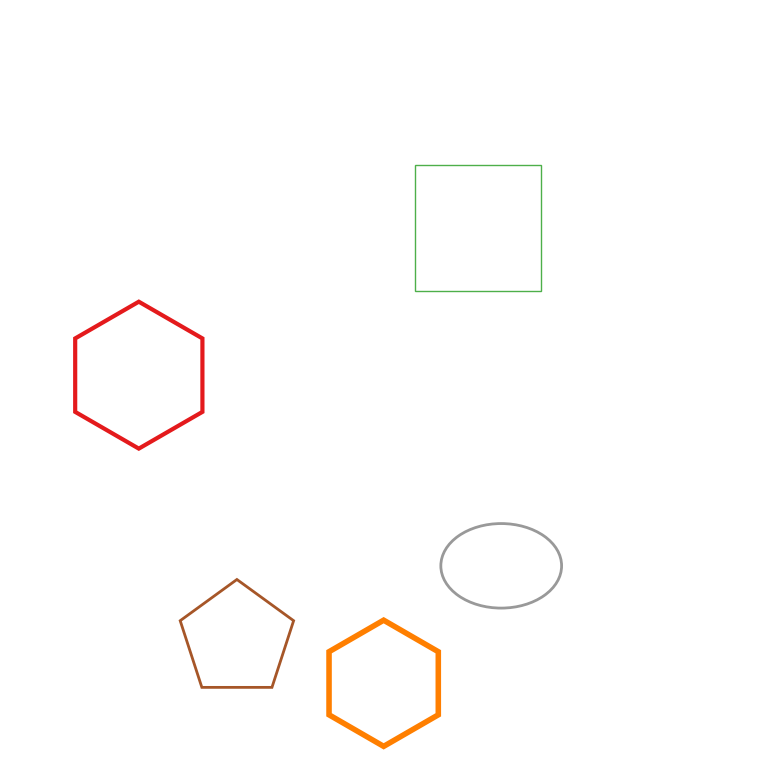[{"shape": "hexagon", "thickness": 1.5, "radius": 0.48, "center": [0.18, 0.513]}, {"shape": "square", "thickness": 0.5, "radius": 0.41, "center": [0.62, 0.703]}, {"shape": "hexagon", "thickness": 2, "radius": 0.41, "center": [0.498, 0.113]}, {"shape": "pentagon", "thickness": 1, "radius": 0.39, "center": [0.308, 0.17]}, {"shape": "oval", "thickness": 1, "radius": 0.39, "center": [0.651, 0.265]}]